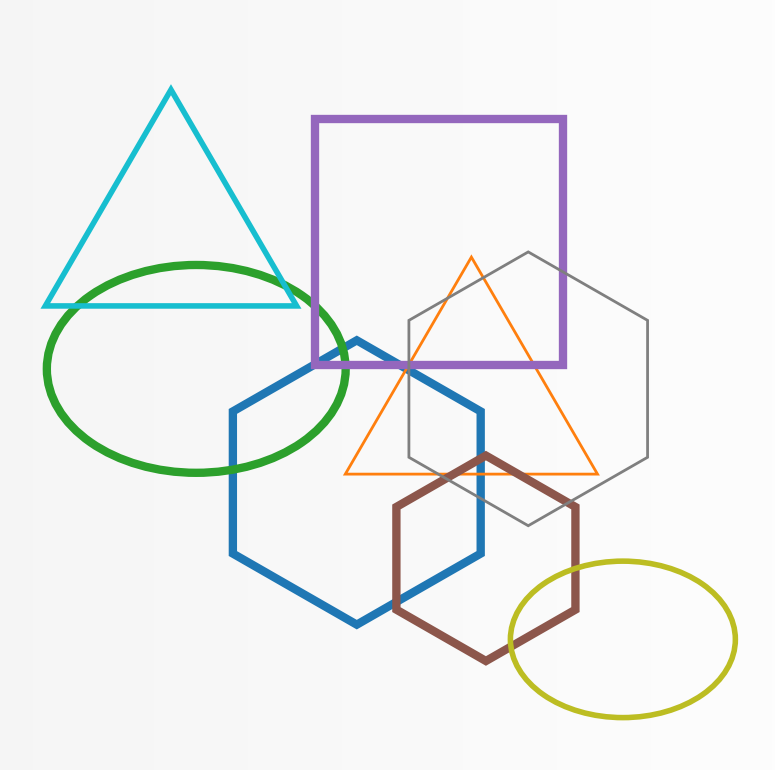[{"shape": "hexagon", "thickness": 3, "radius": 0.92, "center": [0.46, 0.373]}, {"shape": "triangle", "thickness": 1, "radius": 0.94, "center": [0.608, 0.478]}, {"shape": "oval", "thickness": 3, "radius": 0.96, "center": [0.253, 0.521]}, {"shape": "square", "thickness": 3, "radius": 0.8, "center": [0.567, 0.686]}, {"shape": "hexagon", "thickness": 3, "radius": 0.67, "center": [0.627, 0.275]}, {"shape": "hexagon", "thickness": 1, "radius": 0.89, "center": [0.682, 0.495]}, {"shape": "oval", "thickness": 2, "radius": 0.73, "center": [0.804, 0.17]}, {"shape": "triangle", "thickness": 2, "radius": 0.94, "center": [0.221, 0.696]}]